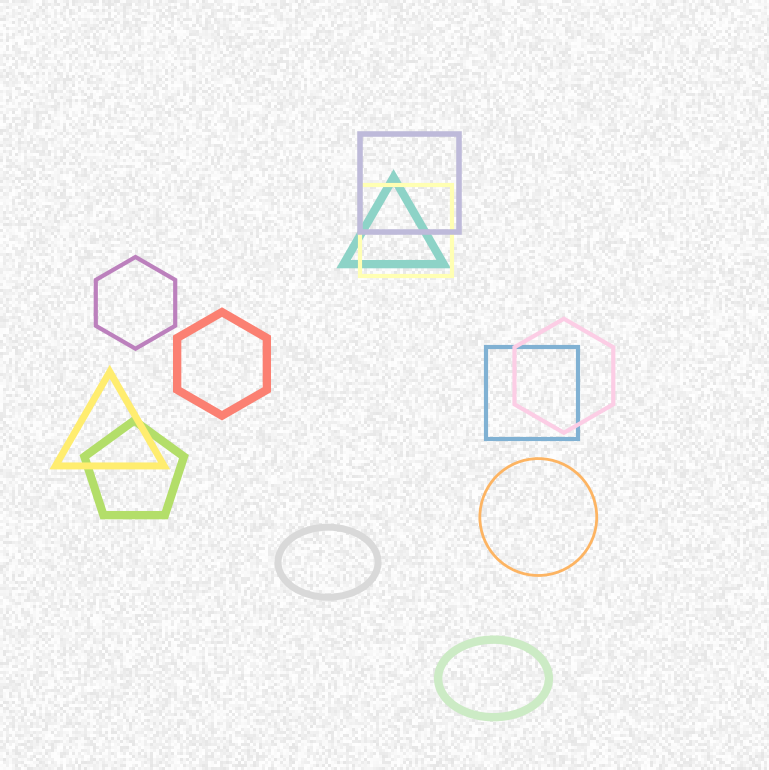[{"shape": "triangle", "thickness": 3, "radius": 0.38, "center": [0.511, 0.695]}, {"shape": "square", "thickness": 1.5, "radius": 0.3, "center": [0.527, 0.701]}, {"shape": "square", "thickness": 2, "radius": 0.32, "center": [0.532, 0.762]}, {"shape": "hexagon", "thickness": 3, "radius": 0.34, "center": [0.288, 0.527]}, {"shape": "square", "thickness": 1.5, "radius": 0.3, "center": [0.691, 0.489]}, {"shape": "circle", "thickness": 1, "radius": 0.38, "center": [0.699, 0.329]}, {"shape": "pentagon", "thickness": 3, "radius": 0.34, "center": [0.174, 0.386]}, {"shape": "hexagon", "thickness": 1.5, "radius": 0.37, "center": [0.732, 0.512]}, {"shape": "oval", "thickness": 2.5, "radius": 0.32, "center": [0.426, 0.27]}, {"shape": "hexagon", "thickness": 1.5, "radius": 0.3, "center": [0.176, 0.607]}, {"shape": "oval", "thickness": 3, "radius": 0.36, "center": [0.641, 0.119]}, {"shape": "triangle", "thickness": 2.5, "radius": 0.41, "center": [0.143, 0.436]}]